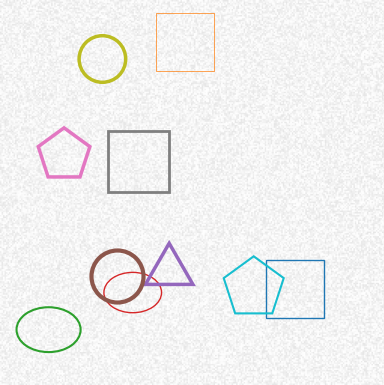[{"shape": "square", "thickness": 1, "radius": 0.38, "center": [0.766, 0.249]}, {"shape": "square", "thickness": 0.5, "radius": 0.38, "center": [0.481, 0.89]}, {"shape": "oval", "thickness": 1.5, "radius": 0.42, "center": [0.126, 0.144]}, {"shape": "oval", "thickness": 1, "radius": 0.37, "center": [0.345, 0.24]}, {"shape": "triangle", "thickness": 2.5, "radius": 0.36, "center": [0.439, 0.297]}, {"shape": "circle", "thickness": 3, "radius": 0.34, "center": [0.305, 0.282]}, {"shape": "pentagon", "thickness": 2.5, "radius": 0.35, "center": [0.166, 0.597]}, {"shape": "square", "thickness": 2, "radius": 0.4, "center": [0.36, 0.581]}, {"shape": "circle", "thickness": 2.5, "radius": 0.3, "center": [0.266, 0.847]}, {"shape": "pentagon", "thickness": 1.5, "radius": 0.41, "center": [0.659, 0.252]}]